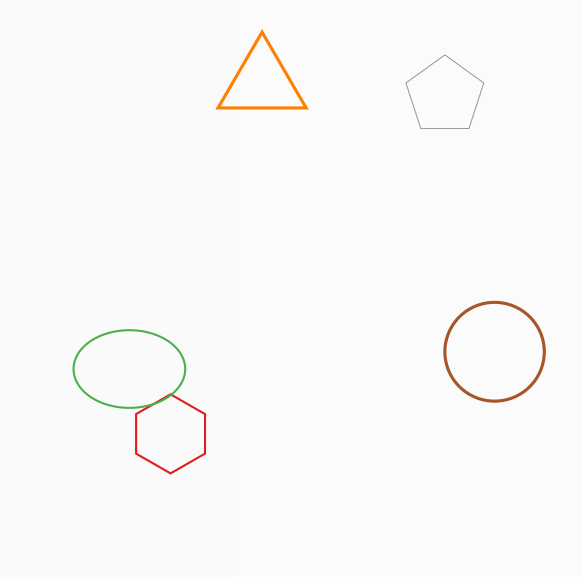[{"shape": "hexagon", "thickness": 1, "radius": 0.34, "center": [0.293, 0.248]}, {"shape": "oval", "thickness": 1, "radius": 0.48, "center": [0.223, 0.36]}, {"shape": "triangle", "thickness": 1.5, "radius": 0.44, "center": [0.451, 0.856]}, {"shape": "circle", "thickness": 1.5, "radius": 0.43, "center": [0.851, 0.39]}, {"shape": "pentagon", "thickness": 0.5, "radius": 0.35, "center": [0.765, 0.834]}]